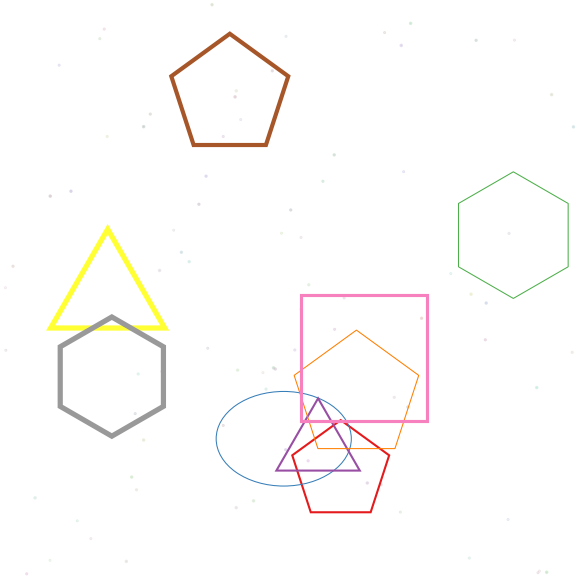[{"shape": "pentagon", "thickness": 1, "radius": 0.44, "center": [0.59, 0.183]}, {"shape": "oval", "thickness": 0.5, "radius": 0.59, "center": [0.491, 0.239]}, {"shape": "hexagon", "thickness": 0.5, "radius": 0.55, "center": [0.889, 0.592]}, {"shape": "triangle", "thickness": 1, "radius": 0.42, "center": [0.551, 0.226]}, {"shape": "pentagon", "thickness": 0.5, "radius": 0.57, "center": [0.617, 0.314]}, {"shape": "triangle", "thickness": 2.5, "radius": 0.57, "center": [0.186, 0.488]}, {"shape": "pentagon", "thickness": 2, "radius": 0.53, "center": [0.398, 0.834]}, {"shape": "square", "thickness": 1.5, "radius": 0.55, "center": [0.63, 0.379]}, {"shape": "hexagon", "thickness": 2.5, "radius": 0.52, "center": [0.194, 0.347]}]